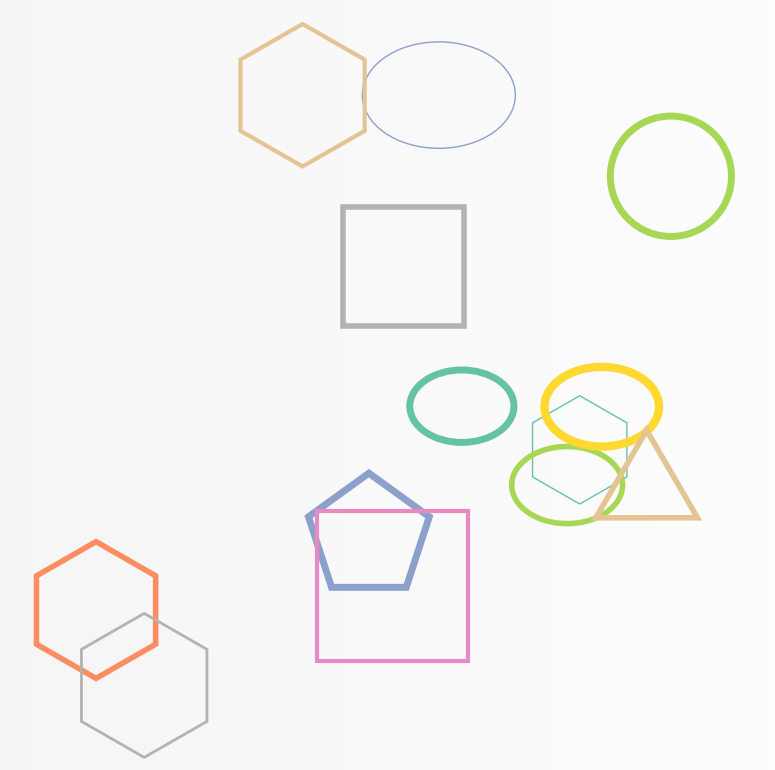[{"shape": "hexagon", "thickness": 0.5, "radius": 0.35, "center": [0.748, 0.416]}, {"shape": "oval", "thickness": 2.5, "radius": 0.34, "center": [0.596, 0.472]}, {"shape": "hexagon", "thickness": 2, "radius": 0.44, "center": [0.124, 0.208]}, {"shape": "pentagon", "thickness": 2.5, "radius": 0.41, "center": [0.476, 0.304]}, {"shape": "oval", "thickness": 0.5, "radius": 0.49, "center": [0.566, 0.876]}, {"shape": "square", "thickness": 1.5, "radius": 0.49, "center": [0.506, 0.238]}, {"shape": "circle", "thickness": 2.5, "radius": 0.39, "center": [0.866, 0.771]}, {"shape": "oval", "thickness": 2, "radius": 0.36, "center": [0.732, 0.37]}, {"shape": "oval", "thickness": 3, "radius": 0.37, "center": [0.776, 0.472]}, {"shape": "triangle", "thickness": 2, "radius": 0.38, "center": [0.834, 0.365]}, {"shape": "hexagon", "thickness": 1.5, "radius": 0.46, "center": [0.39, 0.876]}, {"shape": "hexagon", "thickness": 1, "radius": 0.47, "center": [0.186, 0.11]}, {"shape": "square", "thickness": 2, "radius": 0.39, "center": [0.521, 0.654]}]